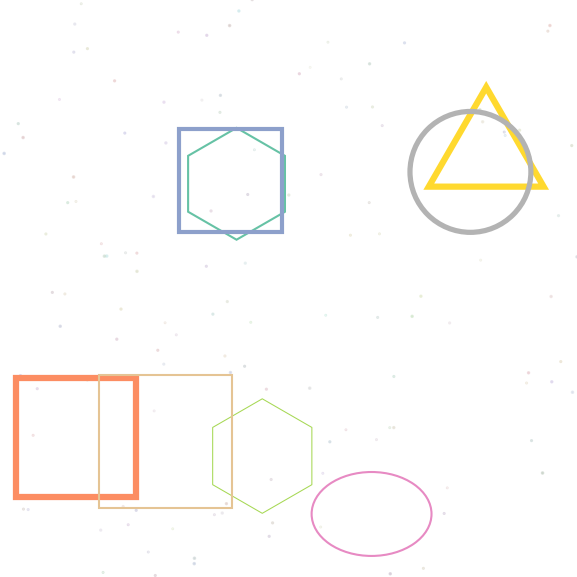[{"shape": "hexagon", "thickness": 1, "radius": 0.48, "center": [0.41, 0.681]}, {"shape": "square", "thickness": 3, "radius": 0.52, "center": [0.131, 0.241]}, {"shape": "square", "thickness": 2, "radius": 0.45, "center": [0.399, 0.686]}, {"shape": "oval", "thickness": 1, "radius": 0.52, "center": [0.643, 0.109]}, {"shape": "hexagon", "thickness": 0.5, "radius": 0.5, "center": [0.454, 0.209]}, {"shape": "triangle", "thickness": 3, "radius": 0.57, "center": [0.842, 0.733]}, {"shape": "square", "thickness": 1, "radius": 0.58, "center": [0.287, 0.235]}, {"shape": "circle", "thickness": 2.5, "radius": 0.52, "center": [0.815, 0.701]}]